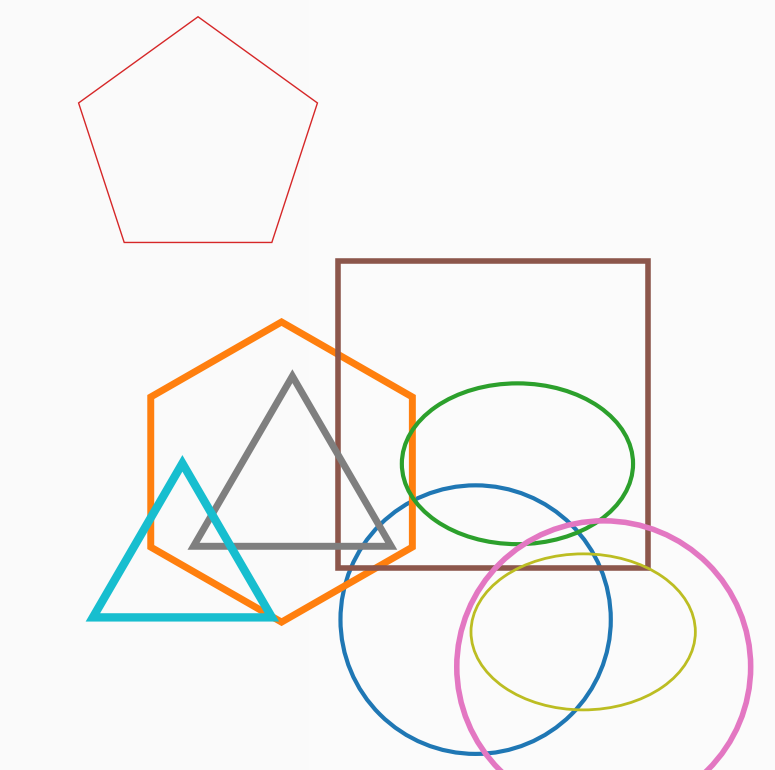[{"shape": "circle", "thickness": 1.5, "radius": 0.87, "center": [0.614, 0.195]}, {"shape": "hexagon", "thickness": 2.5, "radius": 0.97, "center": [0.363, 0.387]}, {"shape": "oval", "thickness": 1.5, "radius": 0.75, "center": [0.668, 0.398]}, {"shape": "pentagon", "thickness": 0.5, "radius": 0.81, "center": [0.256, 0.816]}, {"shape": "square", "thickness": 2, "radius": 1.0, "center": [0.636, 0.462]}, {"shape": "circle", "thickness": 2, "radius": 0.95, "center": [0.779, 0.134]}, {"shape": "triangle", "thickness": 2.5, "radius": 0.74, "center": [0.377, 0.364]}, {"shape": "oval", "thickness": 1, "radius": 0.72, "center": [0.752, 0.179]}, {"shape": "triangle", "thickness": 3, "radius": 0.67, "center": [0.235, 0.265]}]